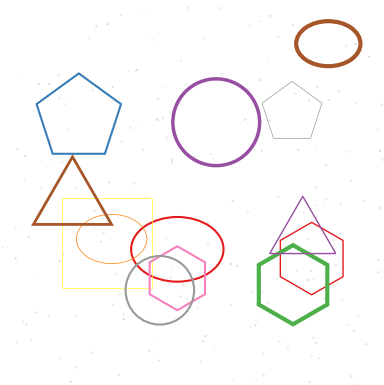[{"shape": "hexagon", "thickness": 1, "radius": 0.47, "center": [0.81, 0.328]}, {"shape": "oval", "thickness": 1.5, "radius": 0.6, "center": [0.461, 0.352]}, {"shape": "pentagon", "thickness": 1.5, "radius": 0.58, "center": [0.205, 0.694]}, {"shape": "hexagon", "thickness": 3, "radius": 0.51, "center": [0.761, 0.26]}, {"shape": "triangle", "thickness": 1, "radius": 0.5, "center": [0.786, 0.391]}, {"shape": "circle", "thickness": 2.5, "radius": 0.56, "center": [0.562, 0.683]}, {"shape": "oval", "thickness": 0.5, "radius": 0.46, "center": [0.29, 0.379]}, {"shape": "square", "thickness": 0.5, "radius": 0.59, "center": [0.278, 0.369]}, {"shape": "oval", "thickness": 3, "radius": 0.42, "center": [0.853, 0.887]}, {"shape": "triangle", "thickness": 2, "radius": 0.59, "center": [0.188, 0.476]}, {"shape": "hexagon", "thickness": 1.5, "radius": 0.42, "center": [0.461, 0.277]}, {"shape": "circle", "thickness": 1.5, "radius": 0.44, "center": [0.415, 0.246]}, {"shape": "pentagon", "thickness": 0.5, "radius": 0.41, "center": [0.758, 0.707]}]